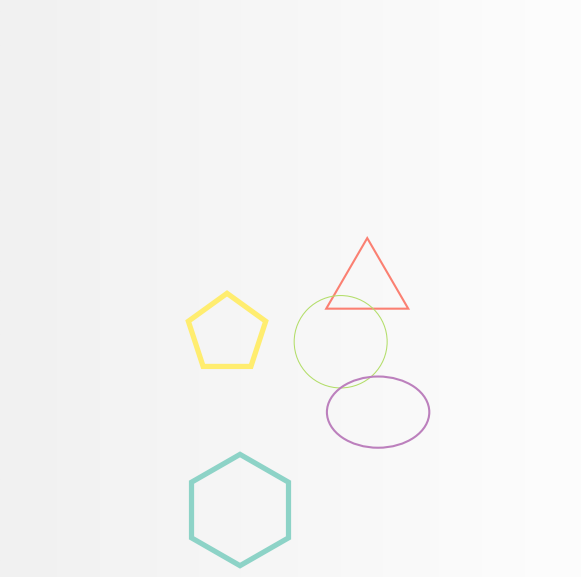[{"shape": "hexagon", "thickness": 2.5, "radius": 0.48, "center": [0.413, 0.116]}, {"shape": "triangle", "thickness": 1, "radius": 0.41, "center": [0.632, 0.505]}, {"shape": "circle", "thickness": 0.5, "radius": 0.4, "center": [0.586, 0.407]}, {"shape": "oval", "thickness": 1, "radius": 0.44, "center": [0.651, 0.286]}, {"shape": "pentagon", "thickness": 2.5, "radius": 0.35, "center": [0.391, 0.421]}]